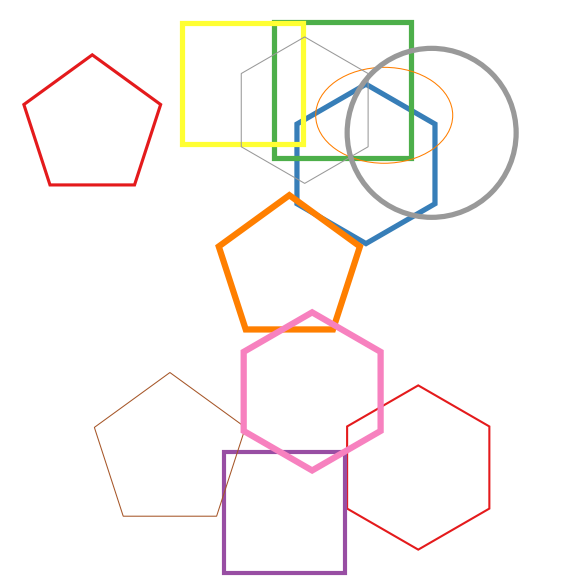[{"shape": "hexagon", "thickness": 1, "radius": 0.71, "center": [0.724, 0.19]}, {"shape": "pentagon", "thickness": 1.5, "radius": 0.62, "center": [0.16, 0.78]}, {"shape": "hexagon", "thickness": 2.5, "radius": 0.69, "center": [0.634, 0.715]}, {"shape": "square", "thickness": 2.5, "radius": 0.59, "center": [0.593, 0.843]}, {"shape": "square", "thickness": 2, "radius": 0.53, "center": [0.493, 0.112]}, {"shape": "oval", "thickness": 0.5, "radius": 0.59, "center": [0.665, 0.799]}, {"shape": "pentagon", "thickness": 3, "radius": 0.64, "center": [0.501, 0.533]}, {"shape": "square", "thickness": 2.5, "radius": 0.53, "center": [0.42, 0.854]}, {"shape": "pentagon", "thickness": 0.5, "radius": 0.69, "center": [0.294, 0.217]}, {"shape": "hexagon", "thickness": 3, "radius": 0.68, "center": [0.541, 0.321]}, {"shape": "hexagon", "thickness": 0.5, "radius": 0.63, "center": [0.528, 0.808]}, {"shape": "circle", "thickness": 2.5, "radius": 0.73, "center": [0.747, 0.769]}]